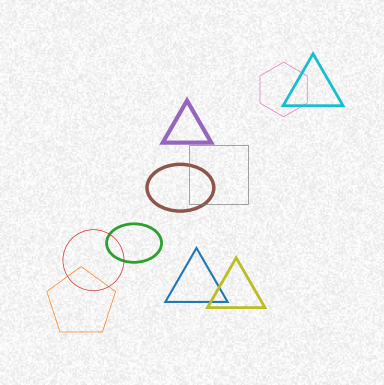[{"shape": "triangle", "thickness": 1.5, "radius": 0.47, "center": [0.51, 0.262]}, {"shape": "pentagon", "thickness": 0.5, "radius": 0.47, "center": [0.211, 0.214]}, {"shape": "oval", "thickness": 2, "radius": 0.36, "center": [0.348, 0.369]}, {"shape": "circle", "thickness": 0.5, "radius": 0.4, "center": [0.243, 0.324]}, {"shape": "triangle", "thickness": 3, "radius": 0.36, "center": [0.486, 0.666]}, {"shape": "oval", "thickness": 2.5, "radius": 0.43, "center": [0.469, 0.512]}, {"shape": "hexagon", "thickness": 0.5, "radius": 0.35, "center": [0.737, 0.768]}, {"shape": "square", "thickness": 0.5, "radius": 0.38, "center": [0.568, 0.546]}, {"shape": "triangle", "thickness": 2, "radius": 0.43, "center": [0.614, 0.244]}, {"shape": "triangle", "thickness": 2, "radius": 0.45, "center": [0.813, 0.77]}]